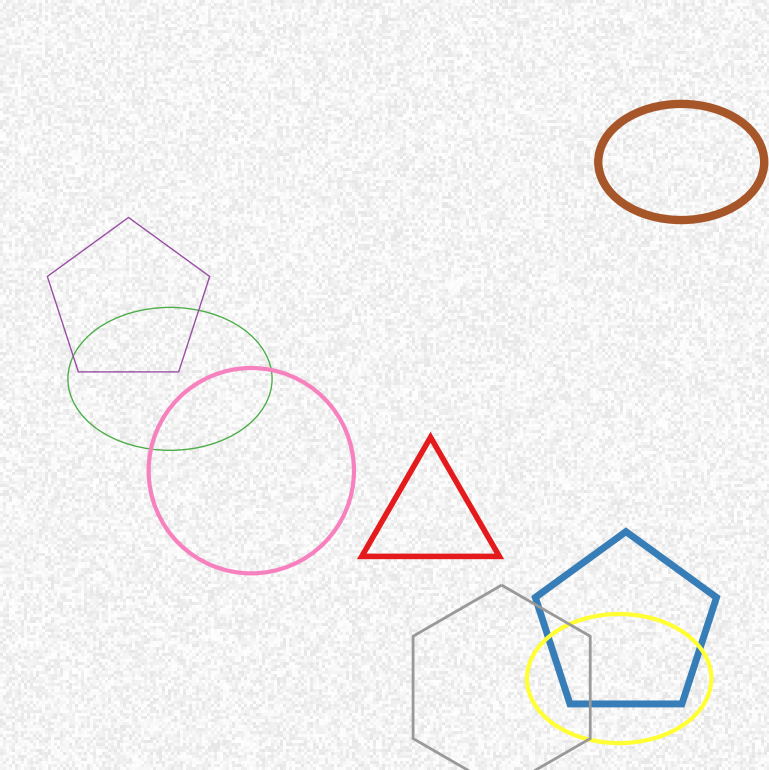[{"shape": "triangle", "thickness": 2, "radius": 0.52, "center": [0.559, 0.329]}, {"shape": "pentagon", "thickness": 2.5, "radius": 0.62, "center": [0.813, 0.186]}, {"shape": "oval", "thickness": 0.5, "radius": 0.66, "center": [0.221, 0.508]}, {"shape": "pentagon", "thickness": 0.5, "radius": 0.55, "center": [0.167, 0.607]}, {"shape": "oval", "thickness": 1.5, "radius": 0.6, "center": [0.804, 0.119]}, {"shape": "oval", "thickness": 3, "radius": 0.54, "center": [0.885, 0.79]}, {"shape": "circle", "thickness": 1.5, "radius": 0.67, "center": [0.326, 0.389]}, {"shape": "hexagon", "thickness": 1, "radius": 0.66, "center": [0.651, 0.107]}]